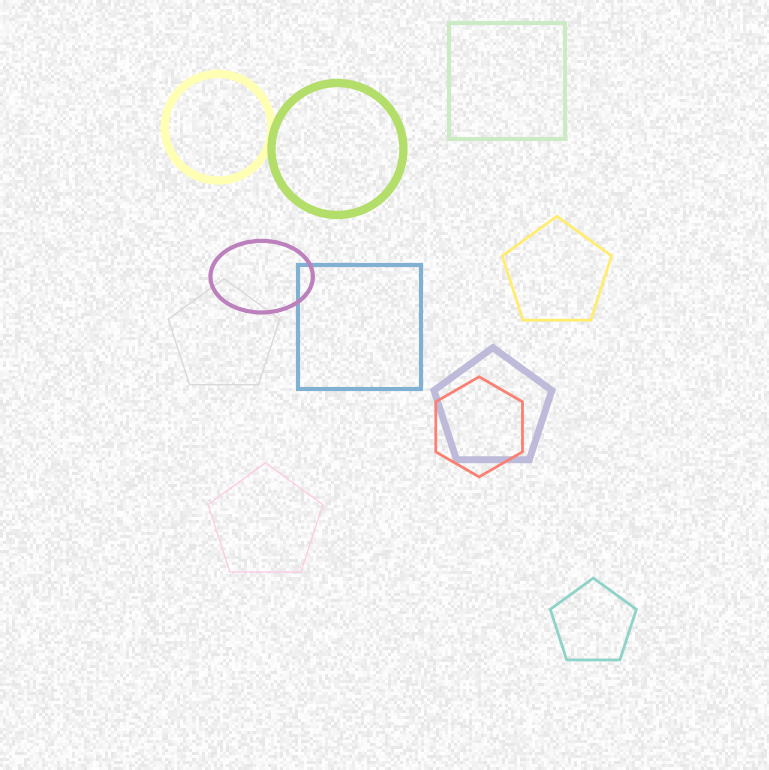[{"shape": "pentagon", "thickness": 1, "radius": 0.29, "center": [0.771, 0.19]}, {"shape": "circle", "thickness": 3, "radius": 0.35, "center": [0.283, 0.835]}, {"shape": "pentagon", "thickness": 2.5, "radius": 0.4, "center": [0.64, 0.468]}, {"shape": "hexagon", "thickness": 1, "radius": 0.33, "center": [0.622, 0.446]}, {"shape": "square", "thickness": 1.5, "radius": 0.4, "center": [0.467, 0.575]}, {"shape": "circle", "thickness": 3, "radius": 0.43, "center": [0.438, 0.807]}, {"shape": "pentagon", "thickness": 0.5, "radius": 0.39, "center": [0.345, 0.32]}, {"shape": "pentagon", "thickness": 0.5, "radius": 0.38, "center": [0.291, 0.562]}, {"shape": "oval", "thickness": 1.5, "radius": 0.33, "center": [0.34, 0.641]}, {"shape": "square", "thickness": 1.5, "radius": 0.38, "center": [0.659, 0.895]}, {"shape": "pentagon", "thickness": 1, "radius": 0.37, "center": [0.723, 0.645]}]